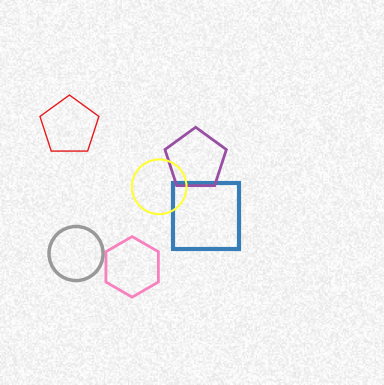[{"shape": "pentagon", "thickness": 1, "radius": 0.4, "center": [0.18, 0.673]}, {"shape": "square", "thickness": 3, "radius": 0.43, "center": [0.534, 0.439]}, {"shape": "pentagon", "thickness": 2, "radius": 0.42, "center": [0.508, 0.586]}, {"shape": "circle", "thickness": 1.5, "radius": 0.36, "center": [0.413, 0.515]}, {"shape": "hexagon", "thickness": 2, "radius": 0.39, "center": [0.343, 0.307]}, {"shape": "circle", "thickness": 2.5, "radius": 0.35, "center": [0.198, 0.341]}]